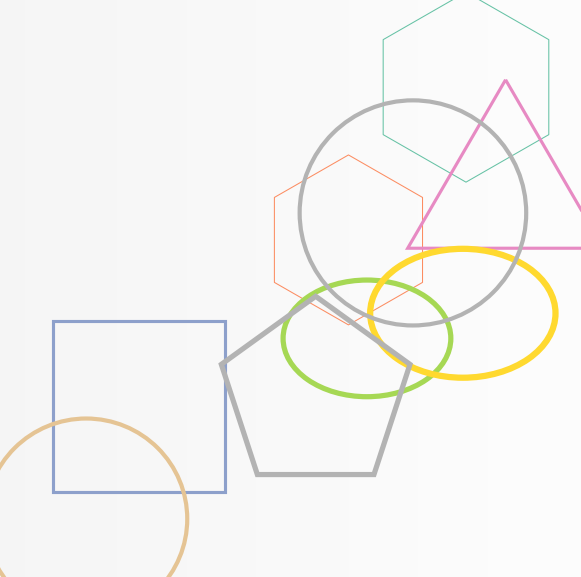[{"shape": "hexagon", "thickness": 0.5, "radius": 0.82, "center": [0.802, 0.848]}, {"shape": "hexagon", "thickness": 0.5, "radius": 0.74, "center": [0.599, 0.584]}, {"shape": "square", "thickness": 1.5, "radius": 0.74, "center": [0.239, 0.295]}, {"shape": "triangle", "thickness": 1.5, "radius": 0.97, "center": [0.87, 0.667]}, {"shape": "oval", "thickness": 2.5, "radius": 0.72, "center": [0.631, 0.413]}, {"shape": "oval", "thickness": 3, "radius": 0.8, "center": [0.796, 0.457]}, {"shape": "circle", "thickness": 2, "radius": 0.87, "center": [0.148, 0.101]}, {"shape": "circle", "thickness": 2, "radius": 0.97, "center": [0.71, 0.63]}, {"shape": "pentagon", "thickness": 2.5, "radius": 0.85, "center": [0.543, 0.315]}]